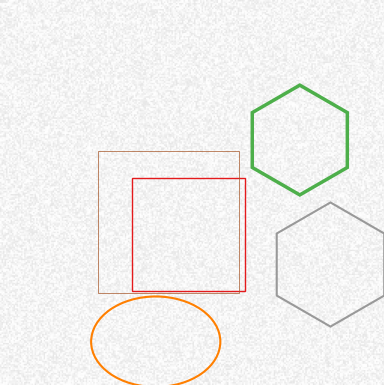[{"shape": "square", "thickness": 1, "radius": 0.74, "center": [0.49, 0.391]}, {"shape": "hexagon", "thickness": 2.5, "radius": 0.71, "center": [0.779, 0.636]}, {"shape": "oval", "thickness": 1.5, "radius": 0.84, "center": [0.404, 0.112]}, {"shape": "square", "thickness": 0.5, "radius": 0.92, "center": [0.438, 0.423]}, {"shape": "hexagon", "thickness": 1.5, "radius": 0.81, "center": [0.858, 0.313]}]